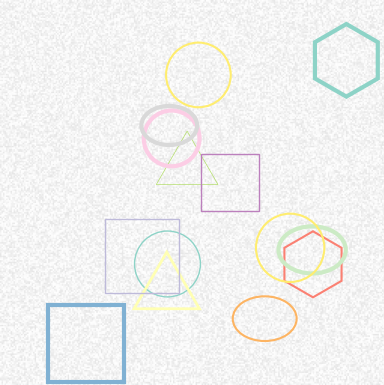[{"shape": "circle", "thickness": 1, "radius": 0.43, "center": [0.435, 0.314]}, {"shape": "hexagon", "thickness": 3, "radius": 0.47, "center": [0.9, 0.843]}, {"shape": "triangle", "thickness": 2, "radius": 0.49, "center": [0.433, 0.247]}, {"shape": "square", "thickness": 1, "radius": 0.48, "center": [0.369, 0.336]}, {"shape": "hexagon", "thickness": 1.5, "radius": 0.43, "center": [0.813, 0.313]}, {"shape": "square", "thickness": 3, "radius": 0.5, "center": [0.223, 0.107]}, {"shape": "oval", "thickness": 1.5, "radius": 0.41, "center": [0.688, 0.172]}, {"shape": "triangle", "thickness": 0.5, "radius": 0.46, "center": [0.486, 0.567]}, {"shape": "circle", "thickness": 3, "radius": 0.36, "center": [0.446, 0.64]}, {"shape": "oval", "thickness": 3, "radius": 0.36, "center": [0.44, 0.674]}, {"shape": "square", "thickness": 1, "radius": 0.37, "center": [0.598, 0.525]}, {"shape": "oval", "thickness": 3, "radius": 0.44, "center": [0.811, 0.351]}, {"shape": "circle", "thickness": 1.5, "radius": 0.42, "center": [0.515, 0.805]}, {"shape": "circle", "thickness": 1.5, "radius": 0.44, "center": [0.754, 0.356]}]